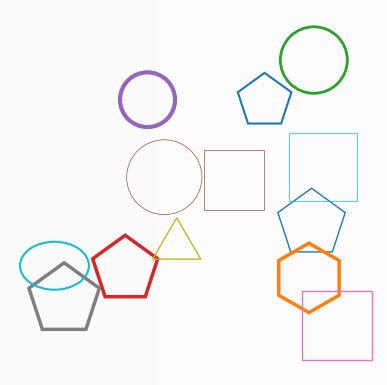[{"shape": "pentagon", "thickness": 1, "radius": 0.46, "center": [0.804, 0.42]}, {"shape": "pentagon", "thickness": 1.5, "radius": 0.36, "center": [0.683, 0.738]}, {"shape": "hexagon", "thickness": 2.5, "radius": 0.45, "center": [0.797, 0.278]}, {"shape": "circle", "thickness": 2, "radius": 0.43, "center": [0.81, 0.844]}, {"shape": "pentagon", "thickness": 2.5, "radius": 0.44, "center": [0.323, 0.301]}, {"shape": "circle", "thickness": 3, "radius": 0.36, "center": [0.381, 0.741]}, {"shape": "square", "thickness": 0.5, "radius": 0.39, "center": [0.604, 0.533]}, {"shape": "circle", "thickness": 0.5, "radius": 0.49, "center": [0.424, 0.54]}, {"shape": "square", "thickness": 1, "radius": 0.45, "center": [0.87, 0.155]}, {"shape": "pentagon", "thickness": 2.5, "radius": 0.48, "center": [0.166, 0.222]}, {"shape": "triangle", "thickness": 1, "radius": 0.36, "center": [0.456, 0.363]}, {"shape": "square", "thickness": 0.5, "radius": 0.44, "center": [0.834, 0.566]}, {"shape": "oval", "thickness": 1.5, "radius": 0.44, "center": [0.141, 0.31]}]